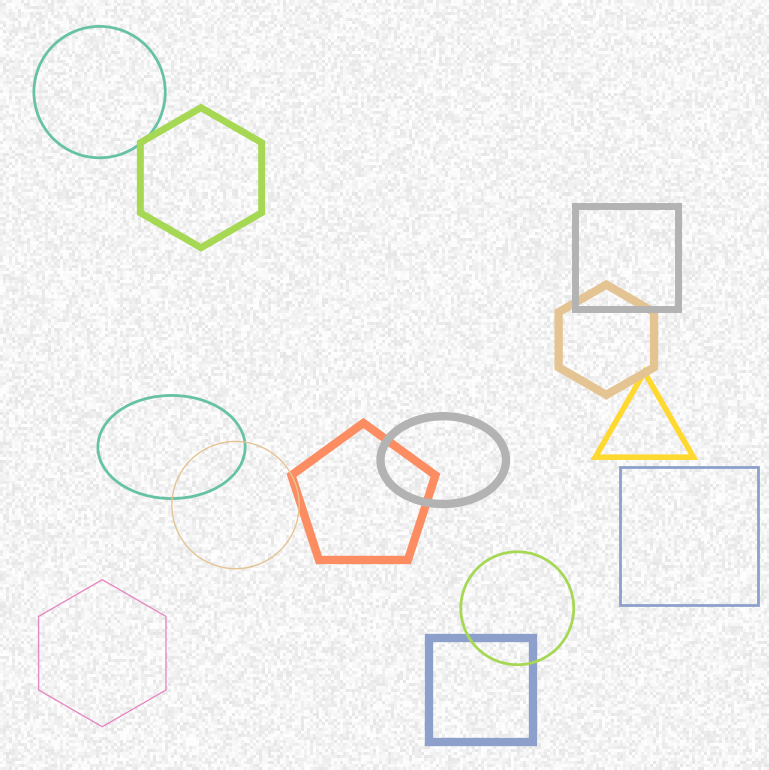[{"shape": "circle", "thickness": 1, "radius": 0.43, "center": [0.129, 0.88]}, {"shape": "oval", "thickness": 1, "radius": 0.48, "center": [0.223, 0.419]}, {"shape": "pentagon", "thickness": 3, "radius": 0.49, "center": [0.472, 0.352]}, {"shape": "square", "thickness": 3, "radius": 0.34, "center": [0.625, 0.104]}, {"shape": "square", "thickness": 1, "radius": 0.45, "center": [0.895, 0.303]}, {"shape": "hexagon", "thickness": 0.5, "radius": 0.48, "center": [0.133, 0.152]}, {"shape": "hexagon", "thickness": 2.5, "radius": 0.45, "center": [0.261, 0.769]}, {"shape": "circle", "thickness": 1, "radius": 0.37, "center": [0.672, 0.21]}, {"shape": "triangle", "thickness": 2, "radius": 0.37, "center": [0.837, 0.443]}, {"shape": "circle", "thickness": 0.5, "radius": 0.41, "center": [0.306, 0.344]}, {"shape": "hexagon", "thickness": 3, "radius": 0.36, "center": [0.787, 0.559]}, {"shape": "oval", "thickness": 3, "radius": 0.41, "center": [0.576, 0.402]}, {"shape": "square", "thickness": 2.5, "radius": 0.33, "center": [0.814, 0.666]}]